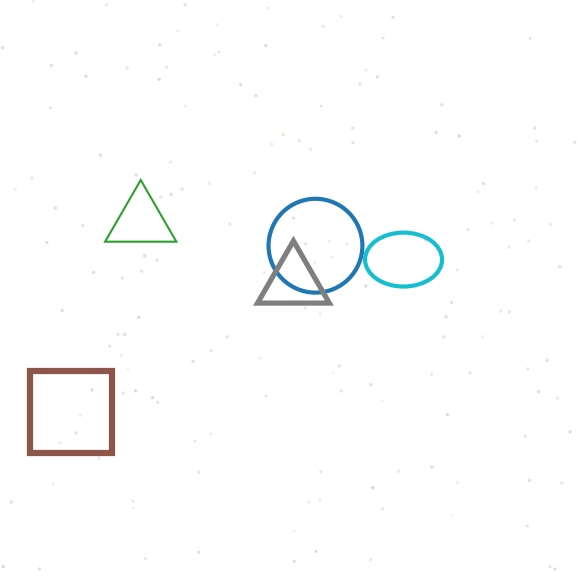[{"shape": "circle", "thickness": 2, "radius": 0.41, "center": [0.546, 0.574]}, {"shape": "triangle", "thickness": 1, "radius": 0.36, "center": [0.244, 0.616]}, {"shape": "square", "thickness": 3, "radius": 0.35, "center": [0.124, 0.286]}, {"shape": "triangle", "thickness": 2.5, "radius": 0.36, "center": [0.508, 0.51]}, {"shape": "oval", "thickness": 2, "radius": 0.33, "center": [0.699, 0.55]}]